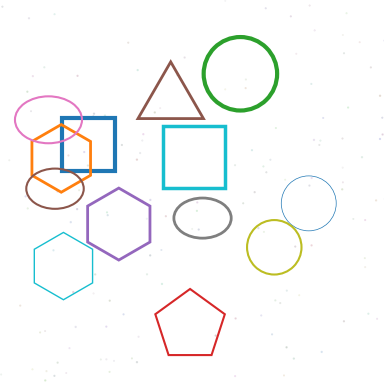[{"shape": "circle", "thickness": 0.5, "radius": 0.36, "center": [0.802, 0.472]}, {"shape": "square", "thickness": 3, "radius": 0.34, "center": [0.23, 0.625]}, {"shape": "hexagon", "thickness": 2, "radius": 0.44, "center": [0.159, 0.589]}, {"shape": "circle", "thickness": 3, "radius": 0.48, "center": [0.624, 0.808]}, {"shape": "pentagon", "thickness": 1.5, "radius": 0.47, "center": [0.494, 0.155]}, {"shape": "hexagon", "thickness": 2, "radius": 0.47, "center": [0.309, 0.418]}, {"shape": "oval", "thickness": 1.5, "radius": 0.37, "center": [0.143, 0.51]}, {"shape": "triangle", "thickness": 2, "radius": 0.49, "center": [0.443, 0.741]}, {"shape": "oval", "thickness": 1.5, "radius": 0.44, "center": [0.126, 0.689]}, {"shape": "oval", "thickness": 2, "radius": 0.37, "center": [0.526, 0.434]}, {"shape": "circle", "thickness": 1.5, "radius": 0.35, "center": [0.712, 0.358]}, {"shape": "hexagon", "thickness": 1, "radius": 0.44, "center": [0.165, 0.309]}, {"shape": "square", "thickness": 2.5, "radius": 0.4, "center": [0.505, 0.592]}]